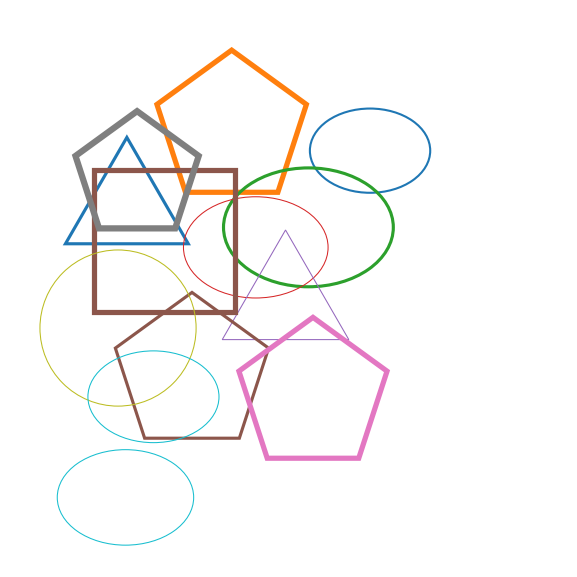[{"shape": "oval", "thickness": 1, "radius": 0.52, "center": [0.641, 0.738]}, {"shape": "triangle", "thickness": 1.5, "radius": 0.61, "center": [0.22, 0.638]}, {"shape": "pentagon", "thickness": 2.5, "radius": 0.68, "center": [0.401, 0.776]}, {"shape": "oval", "thickness": 1.5, "radius": 0.74, "center": [0.534, 0.605]}, {"shape": "oval", "thickness": 0.5, "radius": 0.63, "center": [0.443, 0.571]}, {"shape": "triangle", "thickness": 0.5, "radius": 0.63, "center": [0.494, 0.474]}, {"shape": "square", "thickness": 2.5, "radius": 0.61, "center": [0.285, 0.582]}, {"shape": "pentagon", "thickness": 1.5, "radius": 0.7, "center": [0.332, 0.353]}, {"shape": "pentagon", "thickness": 2.5, "radius": 0.67, "center": [0.542, 0.315]}, {"shape": "pentagon", "thickness": 3, "radius": 0.56, "center": [0.237, 0.694]}, {"shape": "circle", "thickness": 0.5, "radius": 0.68, "center": [0.204, 0.431]}, {"shape": "oval", "thickness": 0.5, "radius": 0.59, "center": [0.217, 0.138]}, {"shape": "oval", "thickness": 0.5, "radius": 0.57, "center": [0.266, 0.312]}]